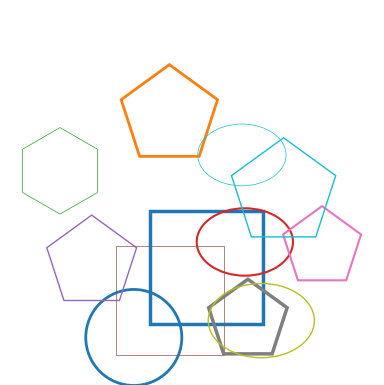[{"shape": "square", "thickness": 2.5, "radius": 0.73, "center": [0.536, 0.305]}, {"shape": "circle", "thickness": 2, "radius": 0.62, "center": [0.347, 0.123]}, {"shape": "pentagon", "thickness": 2, "radius": 0.66, "center": [0.44, 0.7]}, {"shape": "hexagon", "thickness": 0.5, "radius": 0.56, "center": [0.156, 0.556]}, {"shape": "oval", "thickness": 1.5, "radius": 0.63, "center": [0.636, 0.372]}, {"shape": "pentagon", "thickness": 1, "radius": 0.61, "center": [0.238, 0.319]}, {"shape": "square", "thickness": 0.5, "radius": 0.71, "center": [0.442, 0.22]}, {"shape": "pentagon", "thickness": 1.5, "radius": 0.53, "center": [0.837, 0.358]}, {"shape": "pentagon", "thickness": 2.5, "radius": 0.54, "center": [0.644, 0.168]}, {"shape": "oval", "thickness": 1, "radius": 0.69, "center": [0.679, 0.167]}, {"shape": "pentagon", "thickness": 1, "radius": 0.71, "center": [0.737, 0.5]}, {"shape": "oval", "thickness": 0.5, "radius": 0.57, "center": [0.628, 0.598]}]